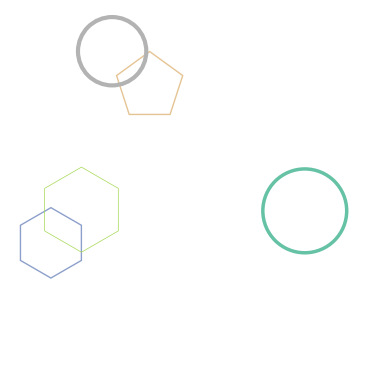[{"shape": "circle", "thickness": 2.5, "radius": 0.54, "center": [0.792, 0.452]}, {"shape": "hexagon", "thickness": 1, "radius": 0.46, "center": [0.132, 0.369]}, {"shape": "hexagon", "thickness": 0.5, "radius": 0.55, "center": [0.212, 0.455]}, {"shape": "pentagon", "thickness": 1, "radius": 0.45, "center": [0.389, 0.776]}, {"shape": "circle", "thickness": 3, "radius": 0.44, "center": [0.291, 0.867]}]